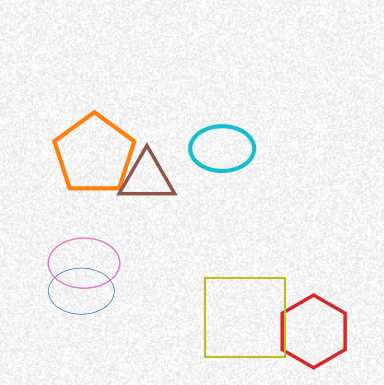[{"shape": "oval", "thickness": 0.5, "radius": 0.43, "center": [0.211, 0.244]}, {"shape": "pentagon", "thickness": 3, "radius": 0.55, "center": [0.245, 0.599]}, {"shape": "hexagon", "thickness": 2.5, "radius": 0.47, "center": [0.815, 0.139]}, {"shape": "triangle", "thickness": 2.5, "radius": 0.42, "center": [0.382, 0.539]}, {"shape": "oval", "thickness": 1, "radius": 0.47, "center": [0.218, 0.317]}, {"shape": "square", "thickness": 1.5, "radius": 0.52, "center": [0.636, 0.176]}, {"shape": "oval", "thickness": 3, "radius": 0.42, "center": [0.577, 0.614]}]